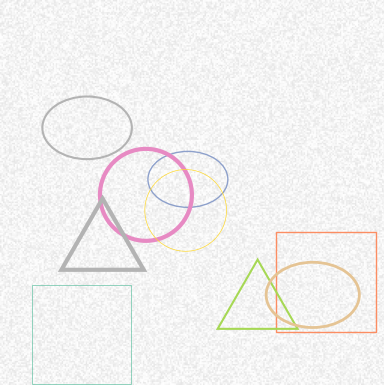[{"shape": "square", "thickness": 0.5, "radius": 0.65, "center": [0.212, 0.131]}, {"shape": "square", "thickness": 1, "radius": 0.65, "center": [0.847, 0.268]}, {"shape": "oval", "thickness": 1, "radius": 0.52, "center": [0.488, 0.534]}, {"shape": "circle", "thickness": 3, "radius": 0.6, "center": [0.379, 0.494]}, {"shape": "triangle", "thickness": 1.5, "radius": 0.6, "center": [0.669, 0.206]}, {"shape": "circle", "thickness": 0.5, "radius": 0.53, "center": [0.482, 0.453]}, {"shape": "oval", "thickness": 2, "radius": 0.61, "center": [0.812, 0.234]}, {"shape": "triangle", "thickness": 3, "radius": 0.62, "center": [0.266, 0.361]}, {"shape": "oval", "thickness": 1.5, "radius": 0.58, "center": [0.226, 0.668]}]